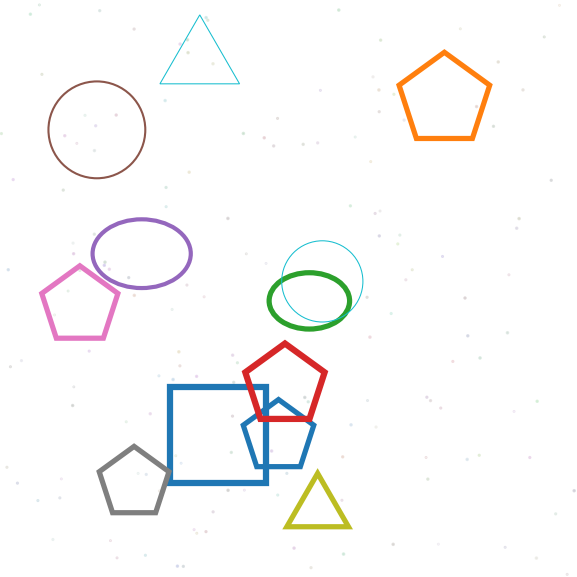[{"shape": "square", "thickness": 3, "radius": 0.41, "center": [0.377, 0.246]}, {"shape": "pentagon", "thickness": 2.5, "radius": 0.32, "center": [0.482, 0.243]}, {"shape": "pentagon", "thickness": 2.5, "radius": 0.41, "center": [0.77, 0.826]}, {"shape": "oval", "thickness": 2.5, "radius": 0.35, "center": [0.536, 0.478]}, {"shape": "pentagon", "thickness": 3, "radius": 0.36, "center": [0.493, 0.332]}, {"shape": "oval", "thickness": 2, "radius": 0.43, "center": [0.245, 0.56]}, {"shape": "circle", "thickness": 1, "radius": 0.42, "center": [0.168, 0.774]}, {"shape": "pentagon", "thickness": 2.5, "radius": 0.35, "center": [0.138, 0.47]}, {"shape": "pentagon", "thickness": 2.5, "radius": 0.32, "center": [0.232, 0.163]}, {"shape": "triangle", "thickness": 2.5, "radius": 0.31, "center": [0.55, 0.118]}, {"shape": "triangle", "thickness": 0.5, "radius": 0.4, "center": [0.346, 0.894]}, {"shape": "circle", "thickness": 0.5, "radius": 0.35, "center": [0.558, 0.512]}]